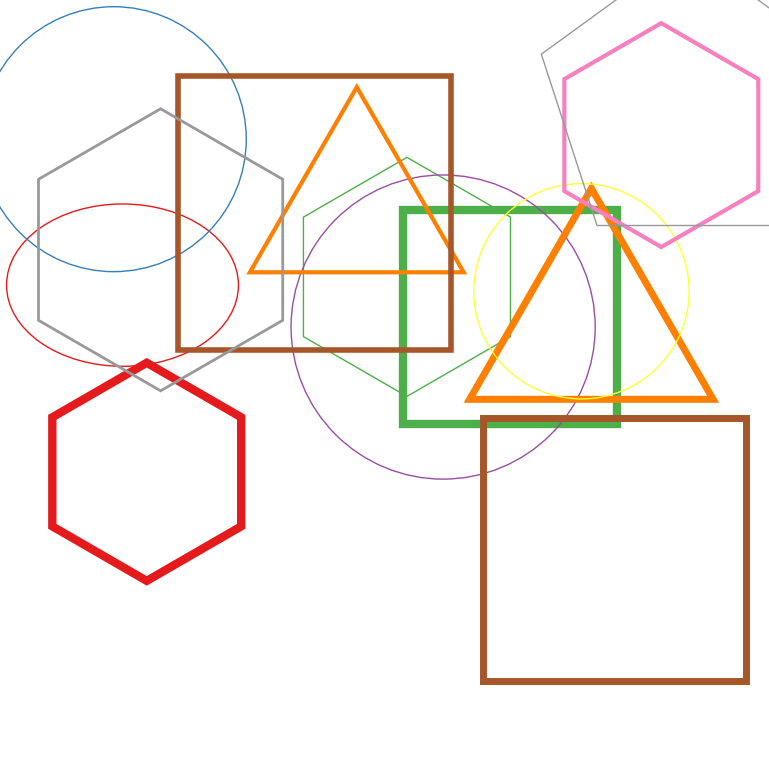[{"shape": "hexagon", "thickness": 3, "radius": 0.71, "center": [0.191, 0.387]}, {"shape": "oval", "thickness": 0.5, "radius": 0.75, "center": [0.159, 0.63]}, {"shape": "circle", "thickness": 0.5, "radius": 0.86, "center": [0.148, 0.819]}, {"shape": "hexagon", "thickness": 0.5, "radius": 0.78, "center": [0.529, 0.64]}, {"shape": "square", "thickness": 3, "radius": 0.69, "center": [0.662, 0.589]}, {"shape": "circle", "thickness": 0.5, "radius": 0.99, "center": [0.575, 0.575]}, {"shape": "triangle", "thickness": 2.5, "radius": 0.91, "center": [0.768, 0.573]}, {"shape": "triangle", "thickness": 1.5, "radius": 0.8, "center": [0.463, 0.727]}, {"shape": "circle", "thickness": 0.5, "radius": 0.7, "center": [0.755, 0.622]}, {"shape": "square", "thickness": 2, "radius": 0.89, "center": [0.409, 0.723]}, {"shape": "square", "thickness": 2.5, "radius": 0.85, "center": [0.798, 0.286]}, {"shape": "hexagon", "thickness": 1.5, "radius": 0.73, "center": [0.859, 0.825]}, {"shape": "pentagon", "thickness": 0.5, "radius": 1.0, "center": [0.892, 0.868]}, {"shape": "hexagon", "thickness": 1, "radius": 0.92, "center": [0.209, 0.676]}]